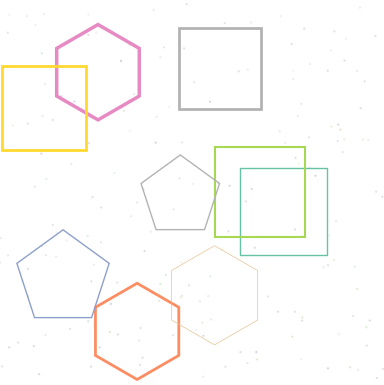[{"shape": "square", "thickness": 1, "radius": 0.57, "center": [0.736, 0.451]}, {"shape": "hexagon", "thickness": 2, "radius": 0.62, "center": [0.356, 0.139]}, {"shape": "pentagon", "thickness": 1, "radius": 0.63, "center": [0.164, 0.277]}, {"shape": "hexagon", "thickness": 2.5, "radius": 0.62, "center": [0.255, 0.812]}, {"shape": "square", "thickness": 1.5, "radius": 0.58, "center": [0.676, 0.502]}, {"shape": "square", "thickness": 2, "radius": 0.54, "center": [0.115, 0.72]}, {"shape": "hexagon", "thickness": 0.5, "radius": 0.64, "center": [0.557, 0.233]}, {"shape": "pentagon", "thickness": 1, "radius": 0.54, "center": [0.468, 0.49]}, {"shape": "square", "thickness": 2, "radius": 0.53, "center": [0.572, 0.822]}]